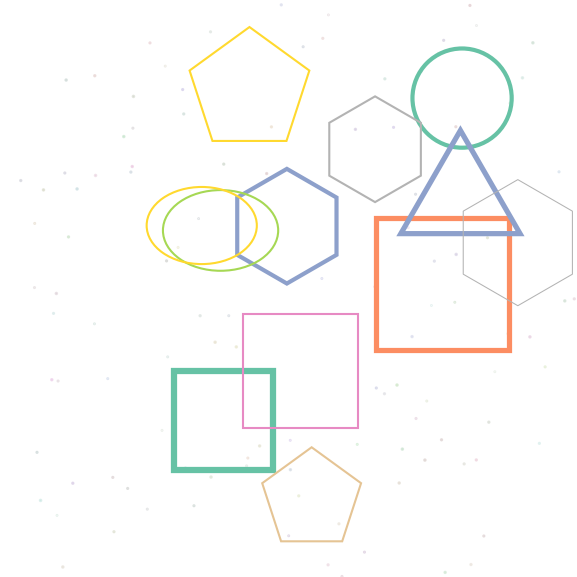[{"shape": "circle", "thickness": 2, "radius": 0.43, "center": [0.8, 0.829]}, {"shape": "square", "thickness": 3, "radius": 0.43, "center": [0.387, 0.271]}, {"shape": "square", "thickness": 2.5, "radius": 0.57, "center": [0.766, 0.507]}, {"shape": "hexagon", "thickness": 2, "radius": 0.5, "center": [0.497, 0.607]}, {"shape": "triangle", "thickness": 2.5, "radius": 0.6, "center": [0.797, 0.654]}, {"shape": "square", "thickness": 1, "radius": 0.5, "center": [0.521, 0.356]}, {"shape": "oval", "thickness": 1, "radius": 0.5, "center": [0.382, 0.6]}, {"shape": "pentagon", "thickness": 1, "radius": 0.55, "center": [0.432, 0.843]}, {"shape": "oval", "thickness": 1, "radius": 0.48, "center": [0.349, 0.609]}, {"shape": "pentagon", "thickness": 1, "radius": 0.45, "center": [0.54, 0.135]}, {"shape": "hexagon", "thickness": 1, "radius": 0.46, "center": [0.649, 0.741]}, {"shape": "hexagon", "thickness": 0.5, "radius": 0.55, "center": [0.897, 0.579]}]